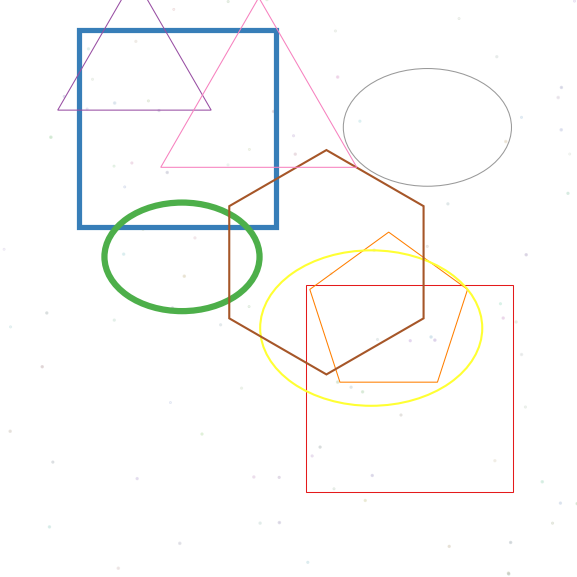[{"shape": "square", "thickness": 0.5, "radius": 0.9, "center": [0.71, 0.327]}, {"shape": "square", "thickness": 2.5, "radius": 0.85, "center": [0.307, 0.777]}, {"shape": "oval", "thickness": 3, "radius": 0.67, "center": [0.315, 0.554]}, {"shape": "triangle", "thickness": 0.5, "radius": 0.77, "center": [0.233, 0.885]}, {"shape": "pentagon", "thickness": 0.5, "radius": 0.72, "center": [0.673, 0.454]}, {"shape": "oval", "thickness": 1, "radius": 0.96, "center": [0.643, 0.431]}, {"shape": "hexagon", "thickness": 1, "radius": 0.97, "center": [0.565, 0.545]}, {"shape": "triangle", "thickness": 0.5, "radius": 0.98, "center": [0.448, 0.807]}, {"shape": "oval", "thickness": 0.5, "radius": 0.73, "center": [0.74, 0.779]}]